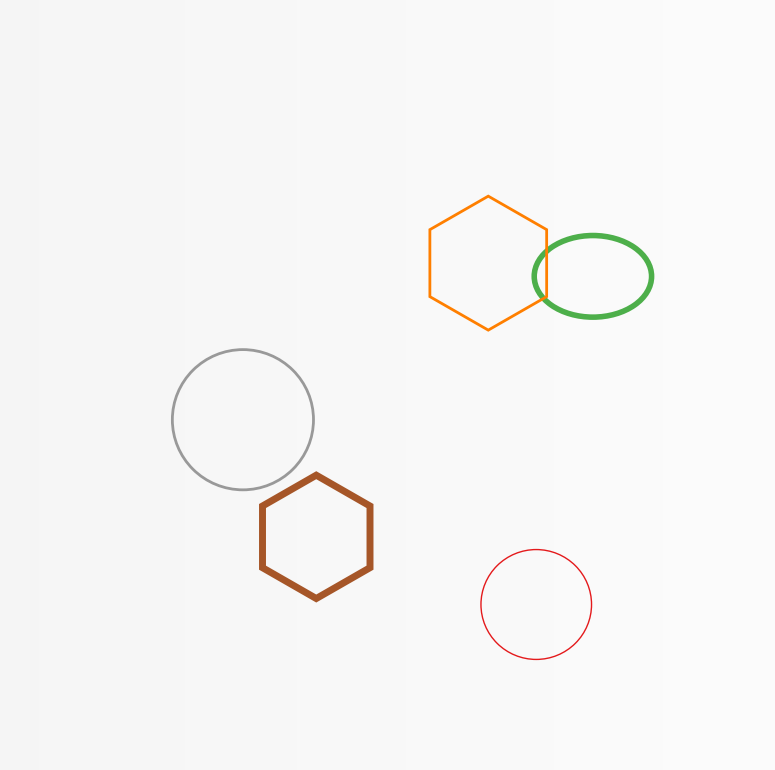[{"shape": "circle", "thickness": 0.5, "radius": 0.36, "center": [0.692, 0.215]}, {"shape": "oval", "thickness": 2, "radius": 0.38, "center": [0.765, 0.641]}, {"shape": "hexagon", "thickness": 1, "radius": 0.43, "center": [0.63, 0.658]}, {"shape": "hexagon", "thickness": 2.5, "radius": 0.4, "center": [0.408, 0.303]}, {"shape": "circle", "thickness": 1, "radius": 0.46, "center": [0.313, 0.455]}]